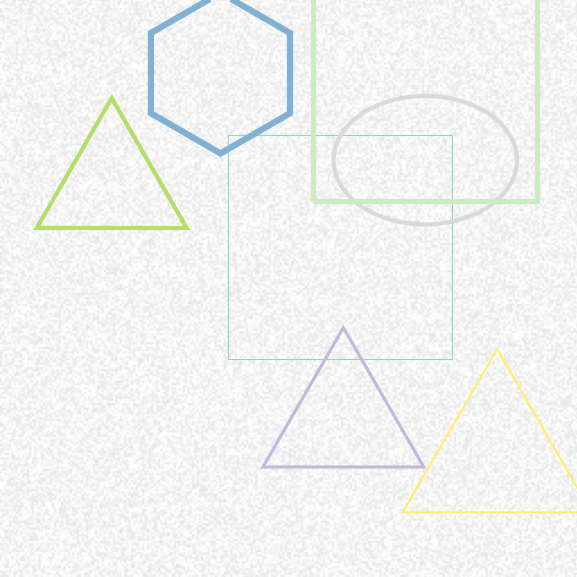[{"shape": "square", "thickness": 0.5, "radius": 0.97, "center": [0.588, 0.572]}, {"shape": "triangle", "thickness": 1.5, "radius": 0.8, "center": [0.595, 0.271]}, {"shape": "hexagon", "thickness": 3, "radius": 0.7, "center": [0.382, 0.872]}, {"shape": "triangle", "thickness": 2, "radius": 0.75, "center": [0.193, 0.679]}, {"shape": "oval", "thickness": 2, "radius": 0.79, "center": [0.736, 0.722]}, {"shape": "square", "thickness": 2.5, "radius": 0.97, "center": [0.736, 0.845]}, {"shape": "triangle", "thickness": 1, "radius": 0.94, "center": [0.861, 0.206]}]